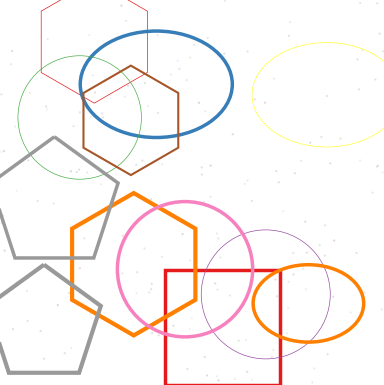[{"shape": "hexagon", "thickness": 0.5, "radius": 0.8, "center": [0.245, 0.891]}, {"shape": "square", "thickness": 2.5, "radius": 0.75, "center": [0.579, 0.149]}, {"shape": "oval", "thickness": 2.5, "radius": 0.99, "center": [0.406, 0.781]}, {"shape": "circle", "thickness": 0.5, "radius": 0.8, "center": [0.207, 0.695]}, {"shape": "circle", "thickness": 0.5, "radius": 0.84, "center": [0.69, 0.235]}, {"shape": "hexagon", "thickness": 3, "radius": 0.92, "center": [0.347, 0.314]}, {"shape": "oval", "thickness": 2.5, "radius": 0.72, "center": [0.801, 0.212]}, {"shape": "oval", "thickness": 0.5, "radius": 0.97, "center": [0.848, 0.754]}, {"shape": "hexagon", "thickness": 1.5, "radius": 0.71, "center": [0.34, 0.687]}, {"shape": "circle", "thickness": 2.5, "radius": 0.88, "center": [0.481, 0.301]}, {"shape": "pentagon", "thickness": 2.5, "radius": 0.87, "center": [0.141, 0.471]}, {"shape": "pentagon", "thickness": 3, "radius": 0.78, "center": [0.114, 0.157]}]